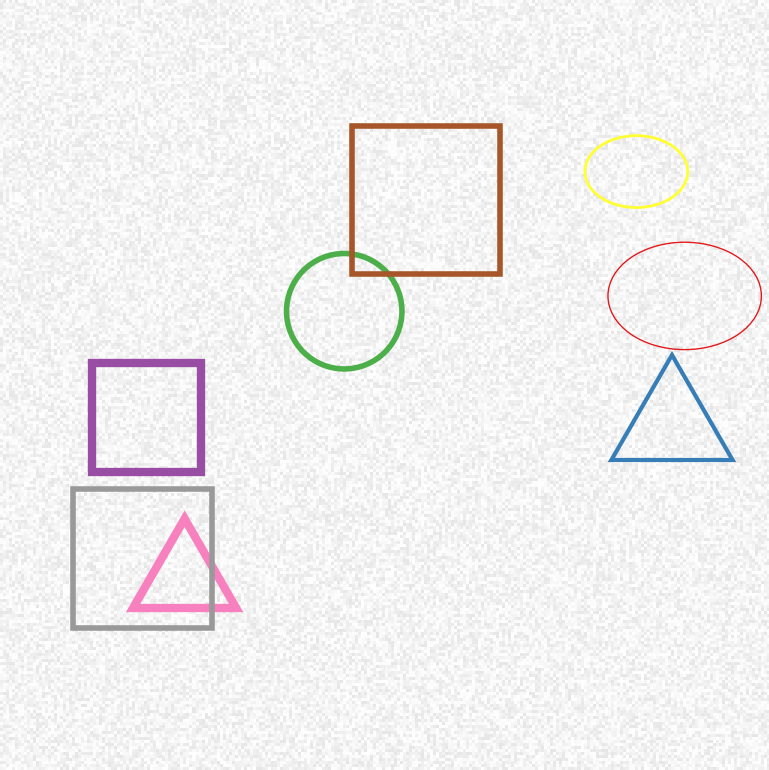[{"shape": "oval", "thickness": 0.5, "radius": 0.5, "center": [0.889, 0.616]}, {"shape": "triangle", "thickness": 1.5, "radius": 0.45, "center": [0.873, 0.448]}, {"shape": "circle", "thickness": 2, "radius": 0.37, "center": [0.447, 0.596]}, {"shape": "square", "thickness": 3, "radius": 0.35, "center": [0.191, 0.458]}, {"shape": "oval", "thickness": 1, "radius": 0.33, "center": [0.826, 0.777]}, {"shape": "square", "thickness": 2, "radius": 0.48, "center": [0.554, 0.74]}, {"shape": "triangle", "thickness": 3, "radius": 0.39, "center": [0.24, 0.249]}, {"shape": "square", "thickness": 2, "radius": 0.45, "center": [0.185, 0.275]}]